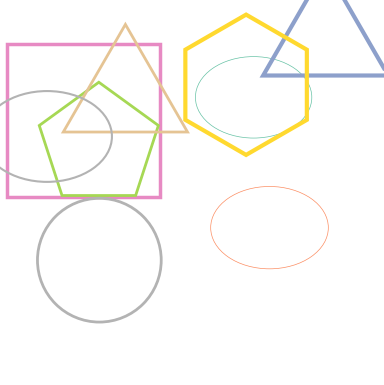[{"shape": "oval", "thickness": 0.5, "radius": 0.76, "center": [0.659, 0.747]}, {"shape": "oval", "thickness": 0.5, "radius": 0.76, "center": [0.7, 0.409]}, {"shape": "triangle", "thickness": 3, "radius": 0.94, "center": [0.846, 0.898]}, {"shape": "square", "thickness": 2.5, "radius": 0.99, "center": [0.216, 0.688]}, {"shape": "pentagon", "thickness": 2, "radius": 0.81, "center": [0.257, 0.624]}, {"shape": "hexagon", "thickness": 3, "radius": 0.91, "center": [0.639, 0.78]}, {"shape": "triangle", "thickness": 2, "radius": 0.93, "center": [0.326, 0.75]}, {"shape": "oval", "thickness": 1.5, "radius": 0.84, "center": [0.122, 0.646]}, {"shape": "circle", "thickness": 2, "radius": 0.8, "center": [0.258, 0.324]}]